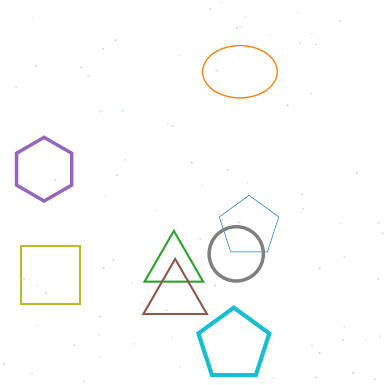[{"shape": "pentagon", "thickness": 0.5, "radius": 0.41, "center": [0.647, 0.411]}, {"shape": "oval", "thickness": 1, "radius": 0.49, "center": [0.623, 0.814]}, {"shape": "triangle", "thickness": 1.5, "radius": 0.44, "center": [0.452, 0.312]}, {"shape": "hexagon", "thickness": 2.5, "radius": 0.41, "center": [0.115, 0.561]}, {"shape": "triangle", "thickness": 1.5, "radius": 0.48, "center": [0.455, 0.232]}, {"shape": "circle", "thickness": 2.5, "radius": 0.35, "center": [0.614, 0.341]}, {"shape": "square", "thickness": 1.5, "radius": 0.38, "center": [0.131, 0.286]}, {"shape": "pentagon", "thickness": 3, "radius": 0.48, "center": [0.607, 0.104]}]